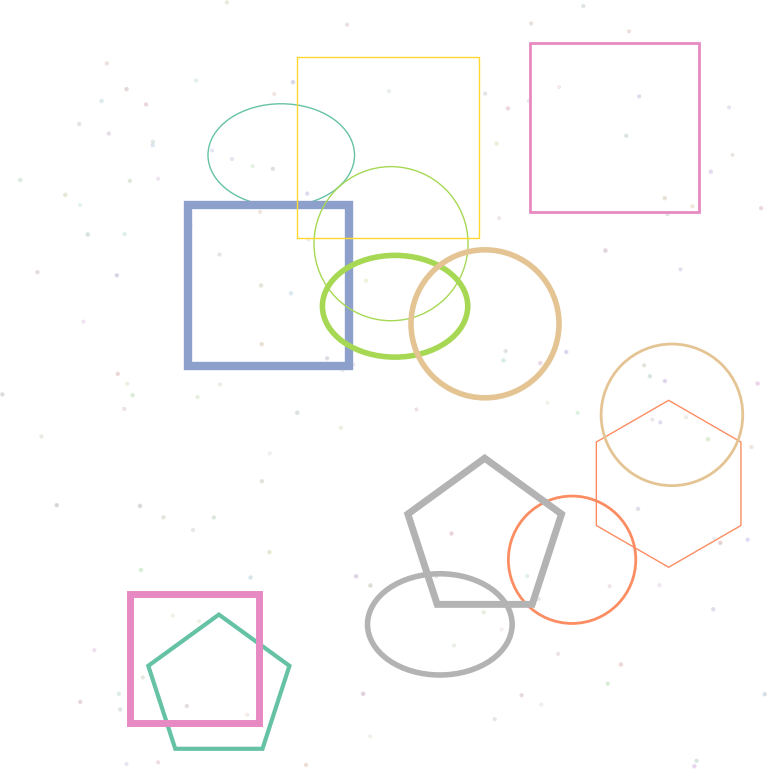[{"shape": "oval", "thickness": 0.5, "radius": 0.48, "center": [0.365, 0.799]}, {"shape": "pentagon", "thickness": 1.5, "radius": 0.48, "center": [0.284, 0.106]}, {"shape": "circle", "thickness": 1, "radius": 0.41, "center": [0.743, 0.273]}, {"shape": "hexagon", "thickness": 0.5, "radius": 0.54, "center": [0.868, 0.372]}, {"shape": "square", "thickness": 3, "radius": 0.52, "center": [0.349, 0.63]}, {"shape": "square", "thickness": 2.5, "radius": 0.42, "center": [0.253, 0.145]}, {"shape": "square", "thickness": 1, "radius": 0.55, "center": [0.798, 0.834]}, {"shape": "circle", "thickness": 0.5, "radius": 0.5, "center": [0.508, 0.684]}, {"shape": "oval", "thickness": 2, "radius": 0.47, "center": [0.513, 0.602]}, {"shape": "square", "thickness": 0.5, "radius": 0.59, "center": [0.504, 0.808]}, {"shape": "circle", "thickness": 2, "radius": 0.48, "center": [0.63, 0.579]}, {"shape": "circle", "thickness": 1, "radius": 0.46, "center": [0.873, 0.461]}, {"shape": "pentagon", "thickness": 2.5, "radius": 0.52, "center": [0.629, 0.3]}, {"shape": "oval", "thickness": 2, "radius": 0.47, "center": [0.571, 0.189]}]